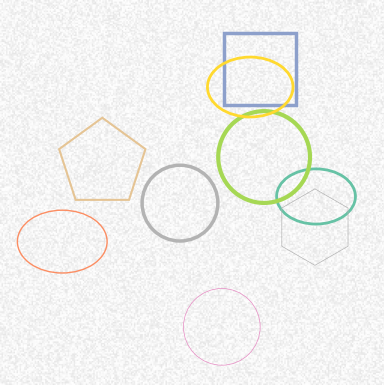[{"shape": "oval", "thickness": 2, "radius": 0.51, "center": [0.821, 0.49]}, {"shape": "oval", "thickness": 1, "radius": 0.58, "center": [0.162, 0.372]}, {"shape": "square", "thickness": 2.5, "radius": 0.47, "center": [0.675, 0.82]}, {"shape": "circle", "thickness": 0.5, "radius": 0.5, "center": [0.576, 0.151]}, {"shape": "circle", "thickness": 3, "radius": 0.6, "center": [0.686, 0.592]}, {"shape": "oval", "thickness": 2, "radius": 0.56, "center": [0.65, 0.774]}, {"shape": "pentagon", "thickness": 1.5, "radius": 0.59, "center": [0.266, 0.576]}, {"shape": "circle", "thickness": 2.5, "radius": 0.49, "center": [0.467, 0.472]}, {"shape": "hexagon", "thickness": 0.5, "radius": 0.5, "center": [0.818, 0.41]}]